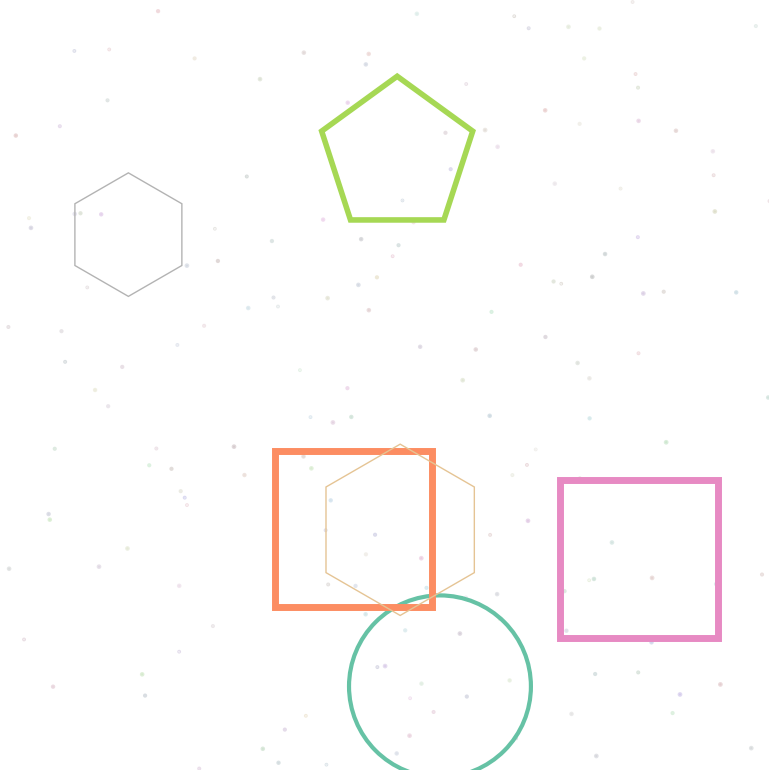[{"shape": "circle", "thickness": 1.5, "radius": 0.59, "center": [0.571, 0.109]}, {"shape": "square", "thickness": 2.5, "radius": 0.51, "center": [0.459, 0.313]}, {"shape": "square", "thickness": 2.5, "radius": 0.51, "center": [0.83, 0.274]}, {"shape": "pentagon", "thickness": 2, "radius": 0.52, "center": [0.516, 0.798]}, {"shape": "hexagon", "thickness": 0.5, "radius": 0.56, "center": [0.52, 0.312]}, {"shape": "hexagon", "thickness": 0.5, "radius": 0.4, "center": [0.167, 0.695]}]